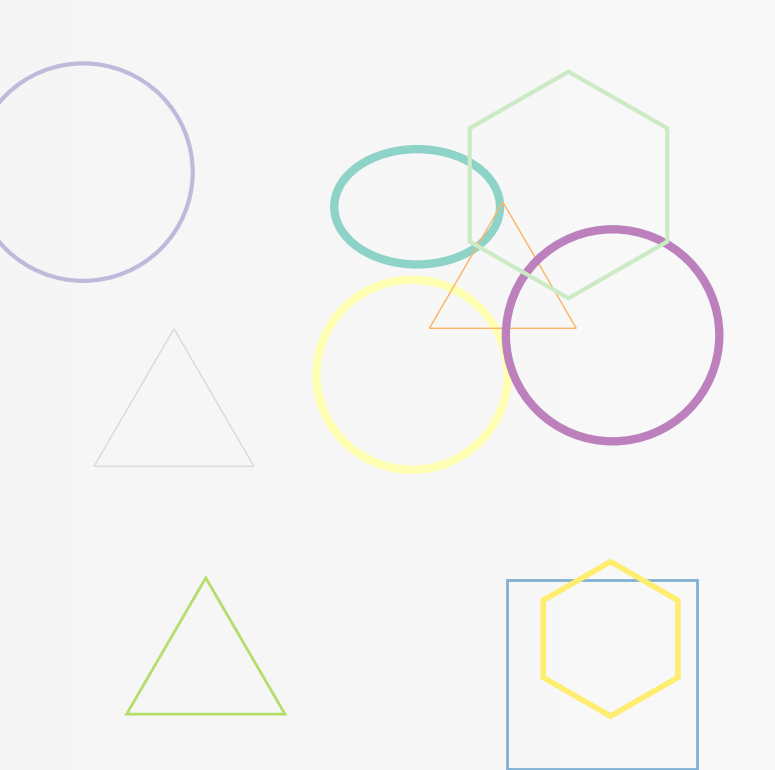[{"shape": "oval", "thickness": 3, "radius": 0.53, "center": [0.538, 0.731]}, {"shape": "circle", "thickness": 3, "radius": 0.62, "center": [0.532, 0.513]}, {"shape": "circle", "thickness": 1.5, "radius": 0.71, "center": [0.107, 0.776]}, {"shape": "square", "thickness": 1, "radius": 0.61, "center": [0.777, 0.124]}, {"shape": "triangle", "thickness": 0.5, "radius": 0.55, "center": [0.649, 0.628]}, {"shape": "triangle", "thickness": 1, "radius": 0.59, "center": [0.266, 0.132]}, {"shape": "triangle", "thickness": 0.5, "radius": 0.6, "center": [0.225, 0.454]}, {"shape": "circle", "thickness": 3, "radius": 0.69, "center": [0.79, 0.565]}, {"shape": "hexagon", "thickness": 1.5, "radius": 0.74, "center": [0.734, 0.76]}, {"shape": "hexagon", "thickness": 2, "radius": 0.5, "center": [0.788, 0.17]}]